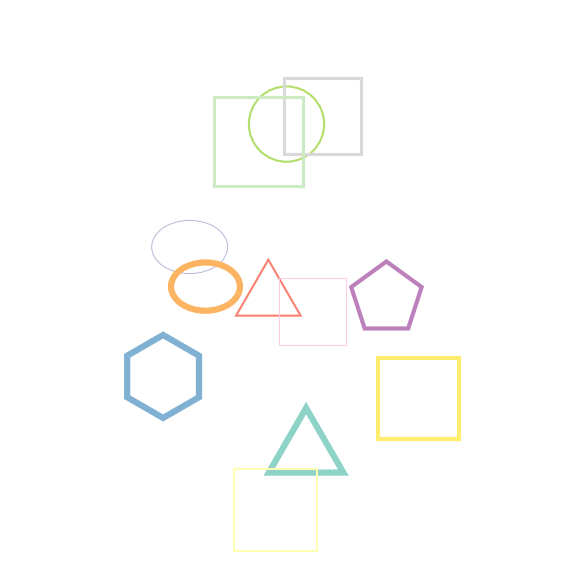[{"shape": "triangle", "thickness": 3, "radius": 0.37, "center": [0.53, 0.218]}, {"shape": "square", "thickness": 1, "radius": 0.36, "center": [0.477, 0.116]}, {"shape": "oval", "thickness": 0.5, "radius": 0.33, "center": [0.328, 0.571]}, {"shape": "triangle", "thickness": 1, "radius": 0.32, "center": [0.465, 0.485]}, {"shape": "hexagon", "thickness": 3, "radius": 0.36, "center": [0.282, 0.347]}, {"shape": "oval", "thickness": 3, "radius": 0.3, "center": [0.356, 0.503]}, {"shape": "circle", "thickness": 1, "radius": 0.33, "center": [0.496, 0.784]}, {"shape": "square", "thickness": 0.5, "radius": 0.29, "center": [0.541, 0.46]}, {"shape": "square", "thickness": 1.5, "radius": 0.33, "center": [0.559, 0.798]}, {"shape": "pentagon", "thickness": 2, "radius": 0.32, "center": [0.669, 0.482]}, {"shape": "square", "thickness": 1.5, "radius": 0.39, "center": [0.448, 0.754]}, {"shape": "square", "thickness": 2, "radius": 0.35, "center": [0.725, 0.308]}]